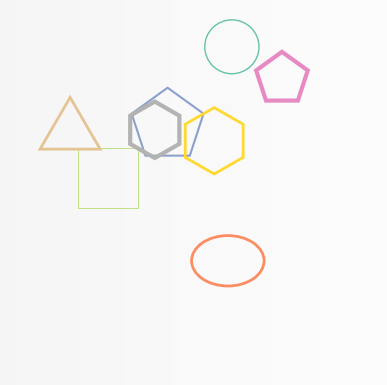[{"shape": "circle", "thickness": 1, "radius": 0.35, "center": [0.598, 0.878]}, {"shape": "oval", "thickness": 2, "radius": 0.47, "center": [0.588, 0.323]}, {"shape": "pentagon", "thickness": 1.5, "radius": 0.49, "center": [0.433, 0.675]}, {"shape": "pentagon", "thickness": 3, "radius": 0.35, "center": [0.728, 0.795]}, {"shape": "square", "thickness": 0.5, "radius": 0.39, "center": [0.278, 0.537]}, {"shape": "hexagon", "thickness": 2, "radius": 0.43, "center": [0.553, 0.634]}, {"shape": "triangle", "thickness": 2, "radius": 0.45, "center": [0.181, 0.657]}, {"shape": "hexagon", "thickness": 3, "radius": 0.37, "center": [0.399, 0.663]}]